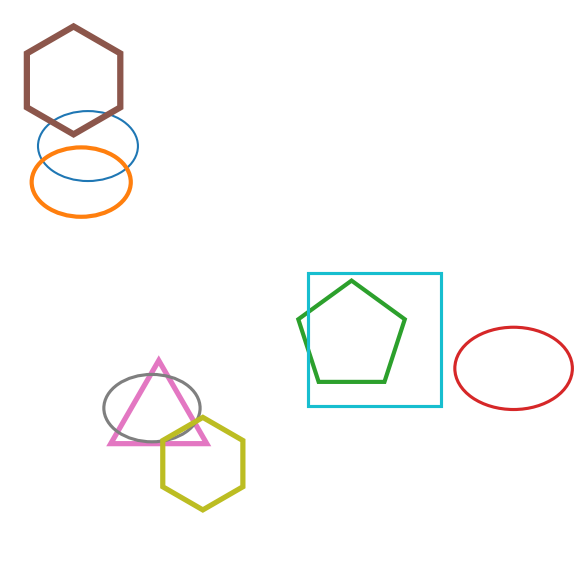[{"shape": "oval", "thickness": 1, "radius": 0.43, "center": [0.152, 0.746]}, {"shape": "oval", "thickness": 2, "radius": 0.43, "center": [0.141, 0.684]}, {"shape": "pentagon", "thickness": 2, "radius": 0.48, "center": [0.609, 0.416]}, {"shape": "oval", "thickness": 1.5, "radius": 0.51, "center": [0.889, 0.361]}, {"shape": "hexagon", "thickness": 3, "radius": 0.47, "center": [0.127, 0.86]}, {"shape": "triangle", "thickness": 2.5, "radius": 0.48, "center": [0.275, 0.279]}, {"shape": "oval", "thickness": 1.5, "radius": 0.42, "center": [0.263, 0.292]}, {"shape": "hexagon", "thickness": 2.5, "radius": 0.4, "center": [0.351, 0.196]}, {"shape": "square", "thickness": 1.5, "radius": 0.58, "center": [0.648, 0.412]}]